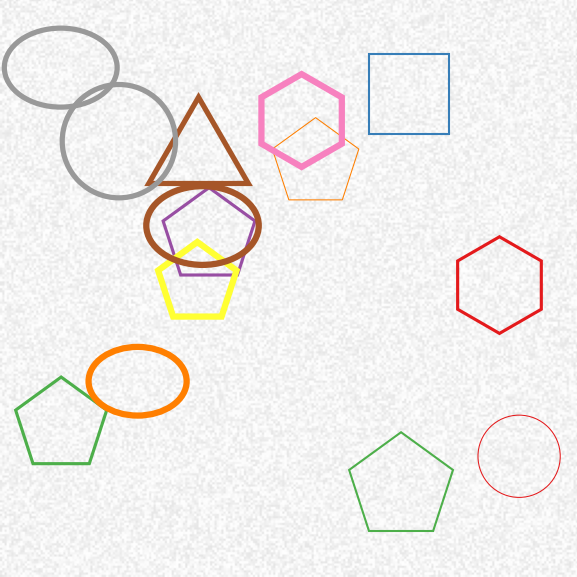[{"shape": "circle", "thickness": 0.5, "radius": 0.36, "center": [0.899, 0.209]}, {"shape": "hexagon", "thickness": 1.5, "radius": 0.42, "center": [0.865, 0.505]}, {"shape": "square", "thickness": 1, "radius": 0.35, "center": [0.708, 0.836]}, {"shape": "pentagon", "thickness": 1.5, "radius": 0.41, "center": [0.106, 0.263]}, {"shape": "pentagon", "thickness": 1, "radius": 0.47, "center": [0.694, 0.156]}, {"shape": "pentagon", "thickness": 1.5, "radius": 0.42, "center": [0.362, 0.591]}, {"shape": "oval", "thickness": 3, "radius": 0.42, "center": [0.238, 0.339]}, {"shape": "pentagon", "thickness": 0.5, "radius": 0.39, "center": [0.546, 0.717]}, {"shape": "pentagon", "thickness": 3, "radius": 0.36, "center": [0.342, 0.509]}, {"shape": "oval", "thickness": 3, "radius": 0.49, "center": [0.351, 0.609]}, {"shape": "triangle", "thickness": 2.5, "radius": 0.5, "center": [0.344, 0.731]}, {"shape": "hexagon", "thickness": 3, "radius": 0.4, "center": [0.522, 0.79]}, {"shape": "circle", "thickness": 2.5, "radius": 0.49, "center": [0.206, 0.755]}, {"shape": "oval", "thickness": 2.5, "radius": 0.49, "center": [0.105, 0.882]}]